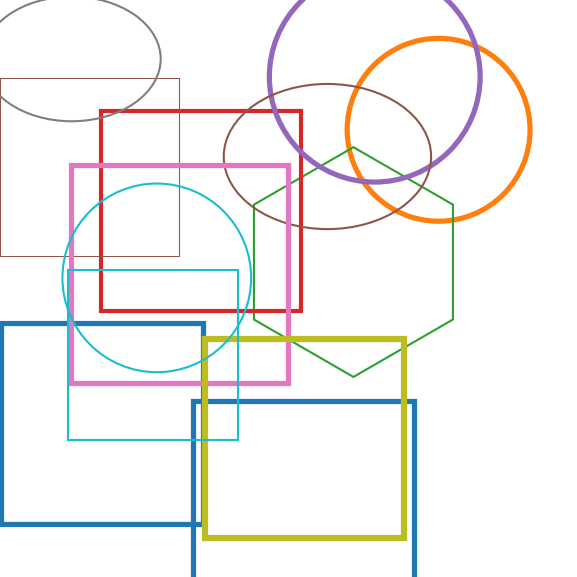[{"shape": "square", "thickness": 2.5, "radius": 0.96, "center": [0.525, 0.113]}, {"shape": "square", "thickness": 2.5, "radius": 0.87, "center": [0.177, 0.266]}, {"shape": "circle", "thickness": 2.5, "radius": 0.79, "center": [0.76, 0.774]}, {"shape": "hexagon", "thickness": 1, "radius": 0.99, "center": [0.612, 0.545]}, {"shape": "square", "thickness": 2, "radius": 0.87, "center": [0.348, 0.633]}, {"shape": "circle", "thickness": 2.5, "radius": 0.91, "center": [0.649, 0.866]}, {"shape": "oval", "thickness": 1, "radius": 0.9, "center": [0.567, 0.728]}, {"shape": "square", "thickness": 0.5, "radius": 0.77, "center": [0.155, 0.71]}, {"shape": "square", "thickness": 2.5, "radius": 0.94, "center": [0.311, 0.524]}, {"shape": "oval", "thickness": 1, "radius": 0.77, "center": [0.124, 0.897]}, {"shape": "square", "thickness": 3, "radius": 0.86, "center": [0.528, 0.24]}, {"shape": "circle", "thickness": 1, "radius": 0.82, "center": [0.272, 0.518]}, {"shape": "square", "thickness": 1, "radius": 0.74, "center": [0.264, 0.384]}]